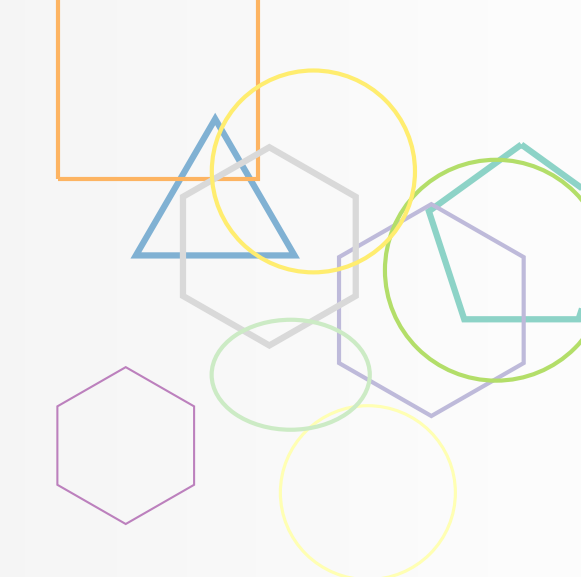[{"shape": "pentagon", "thickness": 3, "radius": 0.84, "center": [0.897, 0.582]}, {"shape": "circle", "thickness": 1.5, "radius": 0.75, "center": [0.633, 0.146]}, {"shape": "hexagon", "thickness": 2, "radius": 0.92, "center": [0.742, 0.462]}, {"shape": "triangle", "thickness": 3, "radius": 0.79, "center": [0.37, 0.636]}, {"shape": "square", "thickness": 2, "radius": 0.86, "center": [0.271, 0.861]}, {"shape": "circle", "thickness": 2, "radius": 0.96, "center": [0.853, 0.531]}, {"shape": "hexagon", "thickness": 3, "radius": 0.86, "center": [0.463, 0.573]}, {"shape": "hexagon", "thickness": 1, "radius": 0.68, "center": [0.216, 0.228]}, {"shape": "oval", "thickness": 2, "radius": 0.68, "center": [0.5, 0.35]}, {"shape": "circle", "thickness": 2, "radius": 0.87, "center": [0.539, 0.702]}]